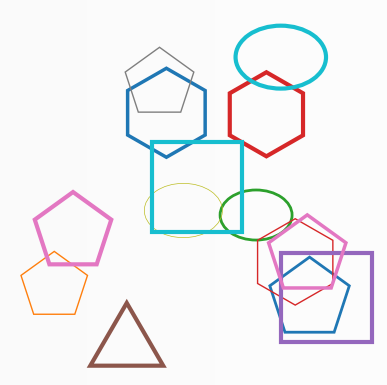[{"shape": "pentagon", "thickness": 2, "radius": 0.54, "center": [0.799, 0.224]}, {"shape": "hexagon", "thickness": 2.5, "radius": 0.58, "center": [0.429, 0.707]}, {"shape": "pentagon", "thickness": 1, "radius": 0.45, "center": [0.14, 0.257]}, {"shape": "oval", "thickness": 2, "radius": 0.46, "center": [0.661, 0.441]}, {"shape": "hexagon", "thickness": 3, "radius": 0.55, "center": [0.687, 0.703]}, {"shape": "hexagon", "thickness": 1, "radius": 0.56, "center": [0.762, 0.32]}, {"shape": "square", "thickness": 3, "radius": 0.58, "center": [0.843, 0.227]}, {"shape": "triangle", "thickness": 3, "radius": 0.54, "center": [0.327, 0.104]}, {"shape": "pentagon", "thickness": 2.5, "radius": 0.52, "center": [0.793, 0.337]}, {"shape": "pentagon", "thickness": 3, "radius": 0.52, "center": [0.188, 0.397]}, {"shape": "pentagon", "thickness": 1, "radius": 0.47, "center": [0.412, 0.784]}, {"shape": "oval", "thickness": 0.5, "radius": 0.5, "center": [0.473, 0.453]}, {"shape": "oval", "thickness": 3, "radius": 0.58, "center": [0.725, 0.852]}, {"shape": "square", "thickness": 3, "radius": 0.58, "center": [0.508, 0.514]}]